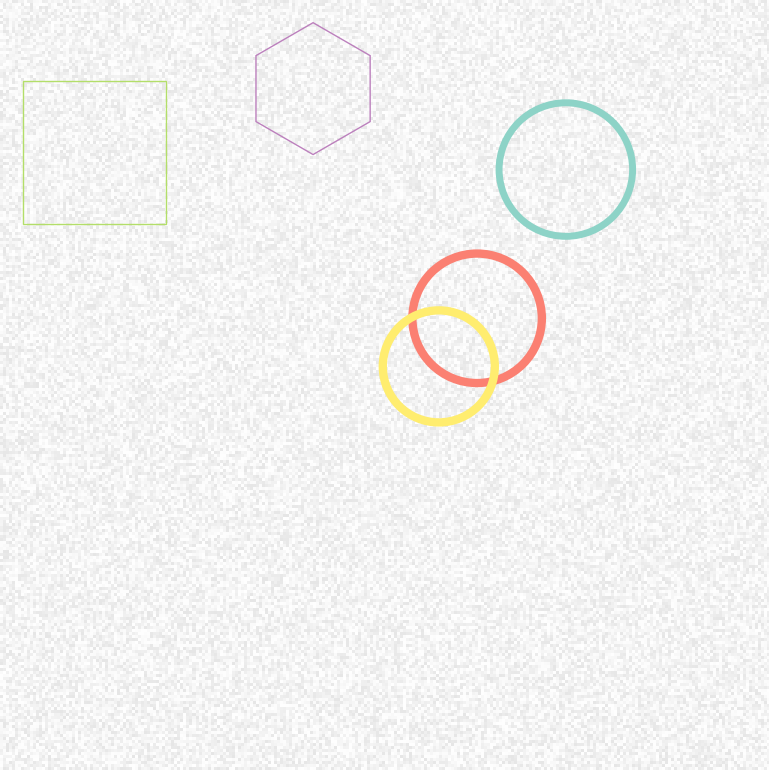[{"shape": "circle", "thickness": 2.5, "radius": 0.43, "center": [0.735, 0.78]}, {"shape": "circle", "thickness": 3, "radius": 0.42, "center": [0.62, 0.587]}, {"shape": "square", "thickness": 0.5, "radius": 0.46, "center": [0.122, 0.802]}, {"shape": "hexagon", "thickness": 0.5, "radius": 0.43, "center": [0.407, 0.885]}, {"shape": "circle", "thickness": 3, "radius": 0.36, "center": [0.57, 0.524]}]